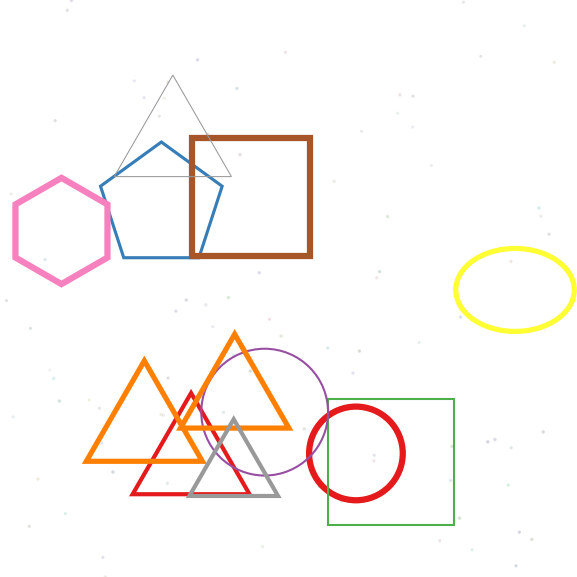[{"shape": "triangle", "thickness": 2, "radius": 0.58, "center": [0.331, 0.202]}, {"shape": "circle", "thickness": 3, "radius": 0.41, "center": [0.616, 0.214]}, {"shape": "pentagon", "thickness": 1.5, "radius": 0.55, "center": [0.279, 0.642]}, {"shape": "square", "thickness": 1, "radius": 0.55, "center": [0.677, 0.198]}, {"shape": "circle", "thickness": 1, "radius": 0.55, "center": [0.458, 0.285]}, {"shape": "triangle", "thickness": 2.5, "radius": 0.54, "center": [0.406, 0.312]}, {"shape": "triangle", "thickness": 2.5, "radius": 0.58, "center": [0.25, 0.258]}, {"shape": "oval", "thickness": 2.5, "radius": 0.51, "center": [0.892, 0.497]}, {"shape": "square", "thickness": 3, "radius": 0.51, "center": [0.435, 0.658]}, {"shape": "hexagon", "thickness": 3, "radius": 0.46, "center": [0.106, 0.599]}, {"shape": "triangle", "thickness": 2, "radius": 0.44, "center": [0.405, 0.185]}, {"shape": "triangle", "thickness": 0.5, "radius": 0.59, "center": [0.299, 0.752]}]